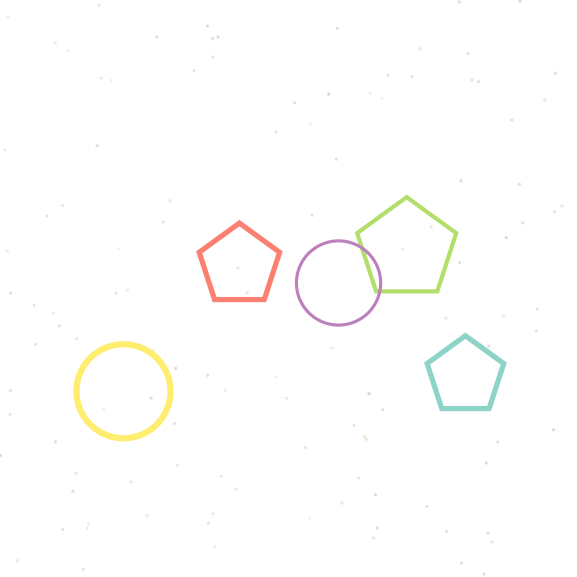[{"shape": "pentagon", "thickness": 2.5, "radius": 0.35, "center": [0.806, 0.348]}, {"shape": "pentagon", "thickness": 2.5, "radius": 0.37, "center": [0.415, 0.54]}, {"shape": "pentagon", "thickness": 2, "radius": 0.45, "center": [0.704, 0.568]}, {"shape": "circle", "thickness": 1.5, "radius": 0.36, "center": [0.586, 0.509]}, {"shape": "circle", "thickness": 3, "radius": 0.41, "center": [0.214, 0.322]}]